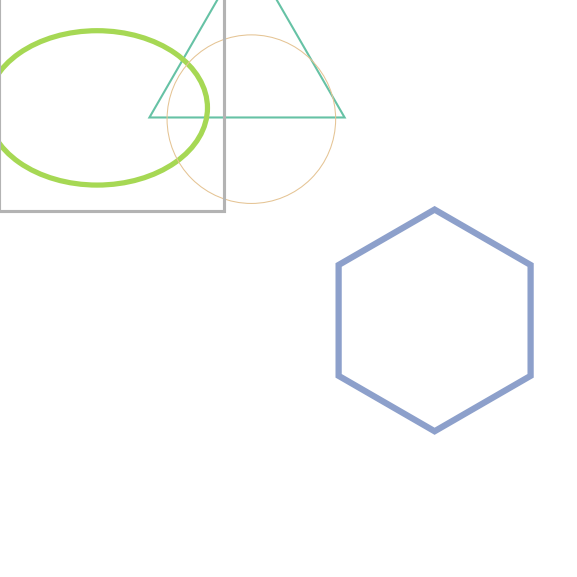[{"shape": "triangle", "thickness": 1, "radius": 0.98, "center": [0.428, 0.893]}, {"shape": "hexagon", "thickness": 3, "radius": 0.96, "center": [0.753, 0.444]}, {"shape": "oval", "thickness": 2.5, "radius": 0.95, "center": [0.168, 0.812]}, {"shape": "circle", "thickness": 0.5, "radius": 0.73, "center": [0.435, 0.793]}, {"shape": "square", "thickness": 1.5, "radius": 0.97, "center": [0.194, 0.829]}]